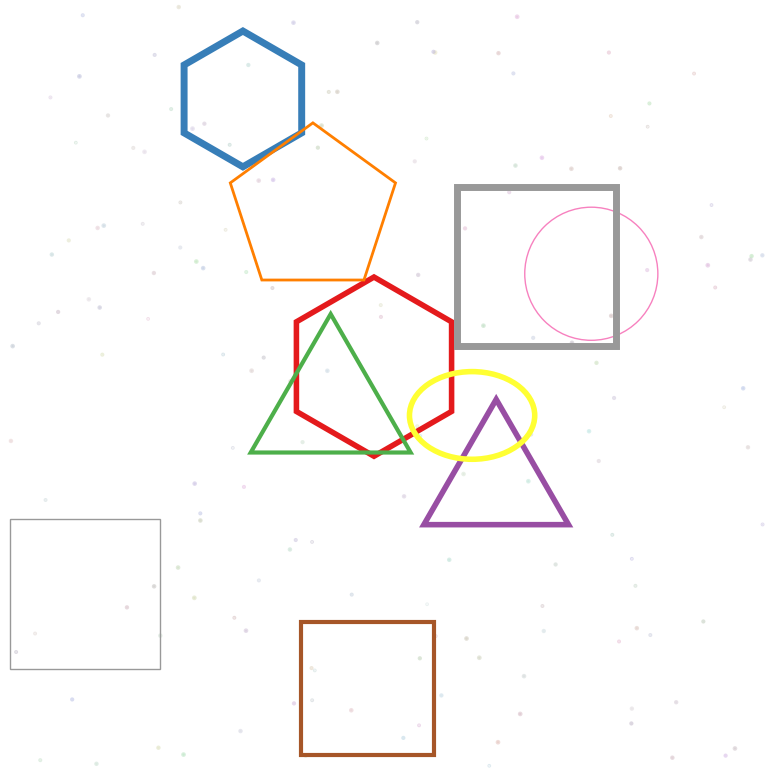[{"shape": "hexagon", "thickness": 2, "radius": 0.58, "center": [0.486, 0.524]}, {"shape": "hexagon", "thickness": 2.5, "radius": 0.44, "center": [0.315, 0.872]}, {"shape": "triangle", "thickness": 1.5, "radius": 0.6, "center": [0.429, 0.472]}, {"shape": "triangle", "thickness": 2, "radius": 0.54, "center": [0.644, 0.373]}, {"shape": "pentagon", "thickness": 1, "radius": 0.56, "center": [0.406, 0.728]}, {"shape": "oval", "thickness": 2, "radius": 0.41, "center": [0.613, 0.46]}, {"shape": "square", "thickness": 1.5, "radius": 0.43, "center": [0.478, 0.105]}, {"shape": "circle", "thickness": 0.5, "radius": 0.43, "center": [0.768, 0.644]}, {"shape": "square", "thickness": 2.5, "radius": 0.52, "center": [0.697, 0.654]}, {"shape": "square", "thickness": 0.5, "radius": 0.49, "center": [0.11, 0.229]}]